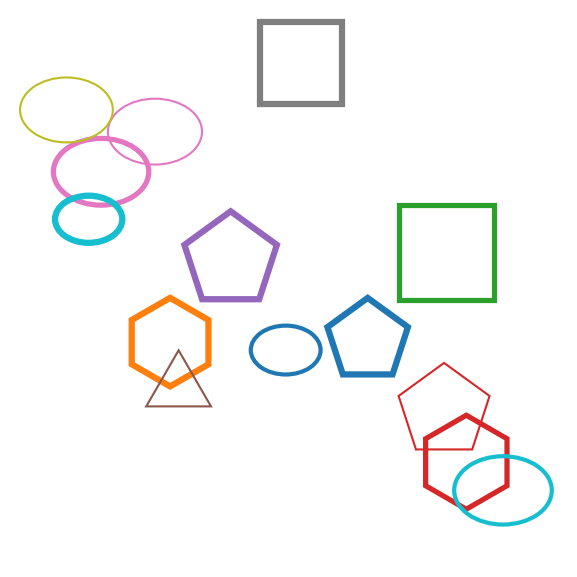[{"shape": "oval", "thickness": 2, "radius": 0.3, "center": [0.495, 0.393]}, {"shape": "pentagon", "thickness": 3, "radius": 0.37, "center": [0.637, 0.41]}, {"shape": "hexagon", "thickness": 3, "radius": 0.38, "center": [0.295, 0.407]}, {"shape": "square", "thickness": 2.5, "radius": 0.41, "center": [0.774, 0.562]}, {"shape": "pentagon", "thickness": 1, "radius": 0.41, "center": [0.769, 0.288]}, {"shape": "hexagon", "thickness": 2.5, "radius": 0.41, "center": [0.807, 0.199]}, {"shape": "pentagon", "thickness": 3, "radius": 0.42, "center": [0.399, 0.549]}, {"shape": "triangle", "thickness": 1, "radius": 0.32, "center": [0.309, 0.328]}, {"shape": "oval", "thickness": 1, "radius": 0.41, "center": [0.268, 0.771]}, {"shape": "oval", "thickness": 2.5, "radius": 0.41, "center": [0.175, 0.702]}, {"shape": "square", "thickness": 3, "radius": 0.35, "center": [0.522, 0.89]}, {"shape": "oval", "thickness": 1, "radius": 0.4, "center": [0.115, 0.809]}, {"shape": "oval", "thickness": 3, "radius": 0.29, "center": [0.154, 0.619]}, {"shape": "oval", "thickness": 2, "radius": 0.42, "center": [0.871, 0.15]}]